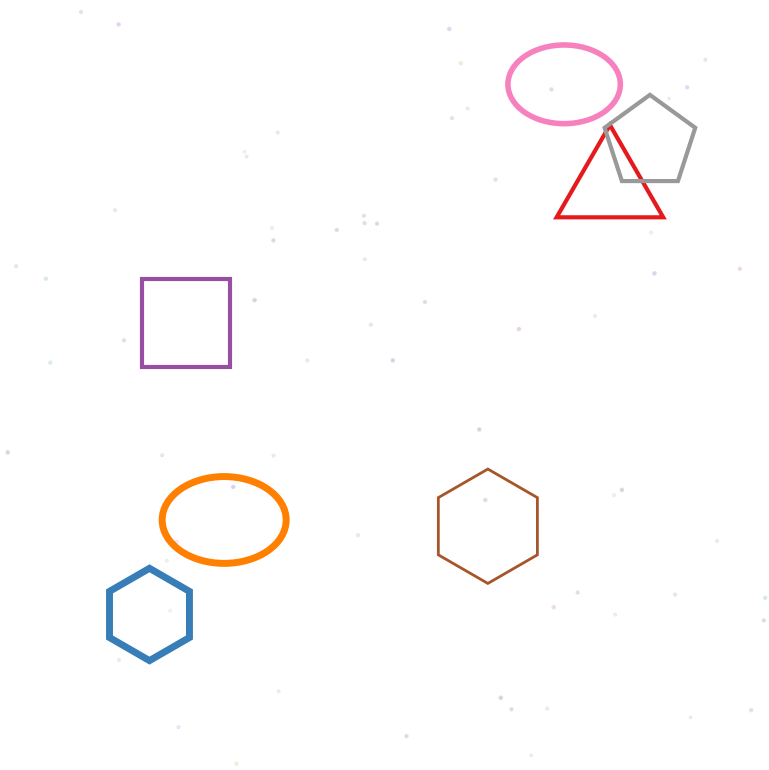[{"shape": "triangle", "thickness": 1.5, "radius": 0.4, "center": [0.792, 0.758]}, {"shape": "hexagon", "thickness": 2.5, "radius": 0.3, "center": [0.194, 0.202]}, {"shape": "square", "thickness": 1.5, "radius": 0.29, "center": [0.242, 0.58]}, {"shape": "oval", "thickness": 2.5, "radius": 0.4, "center": [0.291, 0.325]}, {"shape": "hexagon", "thickness": 1, "radius": 0.37, "center": [0.634, 0.317]}, {"shape": "oval", "thickness": 2, "radius": 0.37, "center": [0.733, 0.891]}, {"shape": "pentagon", "thickness": 1.5, "radius": 0.31, "center": [0.844, 0.815]}]